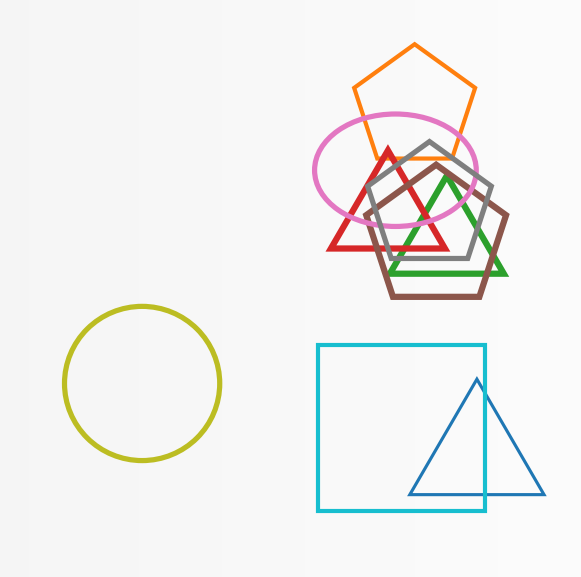[{"shape": "triangle", "thickness": 1.5, "radius": 0.67, "center": [0.82, 0.209]}, {"shape": "pentagon", "thickness": 2, "radius": 0.55, "center": [0.713, 0.813]}, {"shape": "triangle", "thickness": 3, "radius": 0.57, "center": [0.769, 0.582]}, {"shape": "triangle", "thickness": 3, "radius": 0.57, "center": [0.667, 0.625]}, {"shape": "pentagon", "thickness": 3, "radius": 0.63, "center": [0.75, 0.587]}, {"shape": "oval", "thickness": 2.5, "radius": 0.7, "center": [0.68, 0.704]}, {"shape": "pentagon", "thickness": 2.5, "radius": 0.56, "center": [0.739, 0.642]}, {"shape": "circle", "thickness": 2.5, "radius": 0.67, "center": [0.244, 0.335]}, {"shape": "square", "thickness": 2, "radius": 0.72, "center": [0.691, 0.258]}]